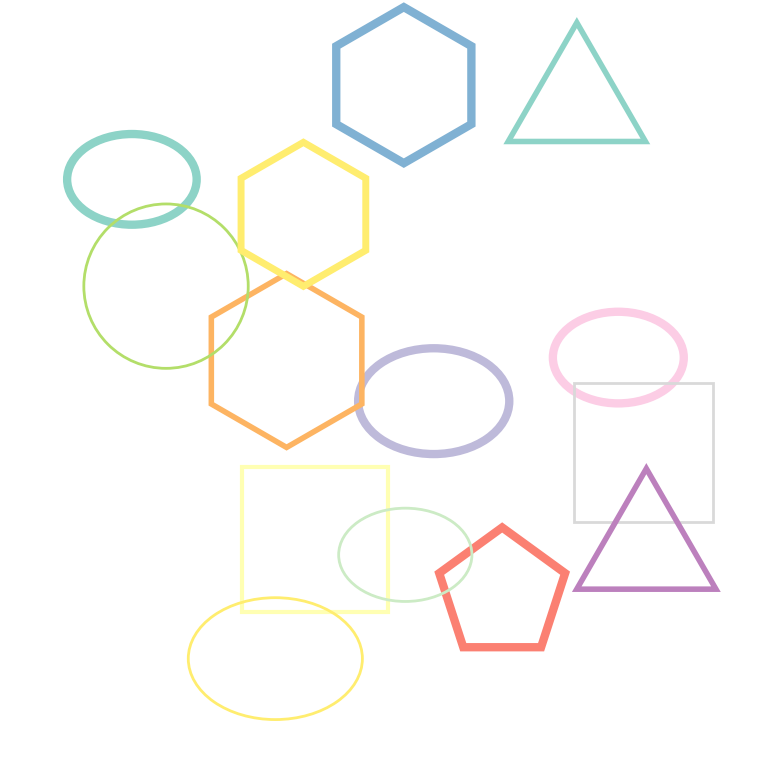[{"shape": "triangle", "thickness": 2, "radius": 0.51, "center": [0.749, 0.868]}, {"shape": "oval", "thickness": 3, "radius": 0.42, "center": [0.171, 0.767]}, {"shape": "square", "thickness": 1.5, "radius": 0.47, "center": [0.409, 0.3]}, {"shape": "oval", "thickness": 3, "radius": 0.49, "center": [0.563, 0.479]}, {"shape": "pentagon", "thickness": 3, "radius": 0.43, "center": [0.652, 0.229]}, {"shape": "hexagon", "thickness": 3, "radius": 0.51, "center": [0.524, 0.889]}, {"shape": "hexagon", "thickness": 2, "radius": 0.56, "center": [0.372, 0.532]}, {"shape": "circle", "thickness": 1, "radius": 0.53, "center": [0.216, 0.628]}, {"shape": "oval", "thickness": 3, "radius": 0.43, "center": [0.803, 0.536]}, {"shape": "square", "thickness": 1, "radius": 0.45, "center": [0.835, 0.412]}, {"shape": "triangle", "thickness": 2, "radius": 0.52, "center": [0.839, 0.287]}, {"shape": "oval", "thickness": 1, "radius": 0.43, "center": [0.526, 0.279]}, {"shape": "hexagon", "thickness": 2.5, "radius": 0.47, "center": [0.394, 0.722]}, {"shape": "oval", "thickness": 1, "radius": 0.57, "center": [0.358, 0.145]}]